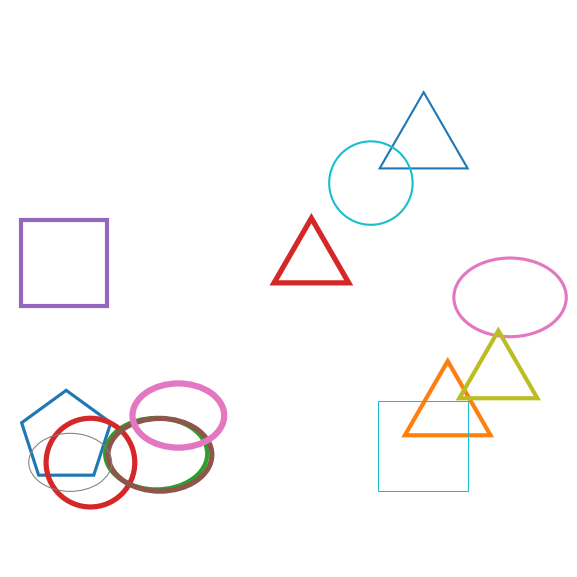[{"shape": "triangle", "thickness": 1, "radius": 0.44, "center": [0.734, 0.751]}, {"shape": "pentagon", "thickness": 1.5, "radius": 0.41, "center": [0.115, 0.242]}, {"shape": "triangle", "thickness": 2, "radius": 0.43, "center": [0.775, 0.288]}, {"shape": "oval", "thickness": 2, "radius": 0.44, "center": [0.27, 0.214]}, {"shape": "triangle", "thickness": 2.5, "radius": 0.37, "center": [0.539, 0.547]}, {"shape": "circle", "thickness": 2.5, "radius": 0.38, "center": [0.157, 0.198]}, {"shape": "square", "thickness": 2, "radius": 0.37, "center": [0.111, 0.544]}, {"shape": "oval", "thickness": 2.5, "radius": 0.45, "center": [0.277, 0.212]}, {"shape": "oval", "thickness": 3, "radius": 0.4, "center": [0.309, 0.28]}, {"shape": "oval", "thickness": 1.5, "radius": 0.49, "center": [0.883, 0.484]}, {"shape": "oval", "thickness": 0.5, "radius": 0.36, "center": [0.122, 0.199]}, {"shape": "triangle", "thickness": 2, "radius": 0.39, "center": [0.863, 0.349]}, {"shape": "square", "thickness": 0.5, "radius": 0.39, "center": [0.732, 0.226]}, {"shape": "circle", "thickness": 1, "radius": 0.36, "center": [0.642, 0.682]}]